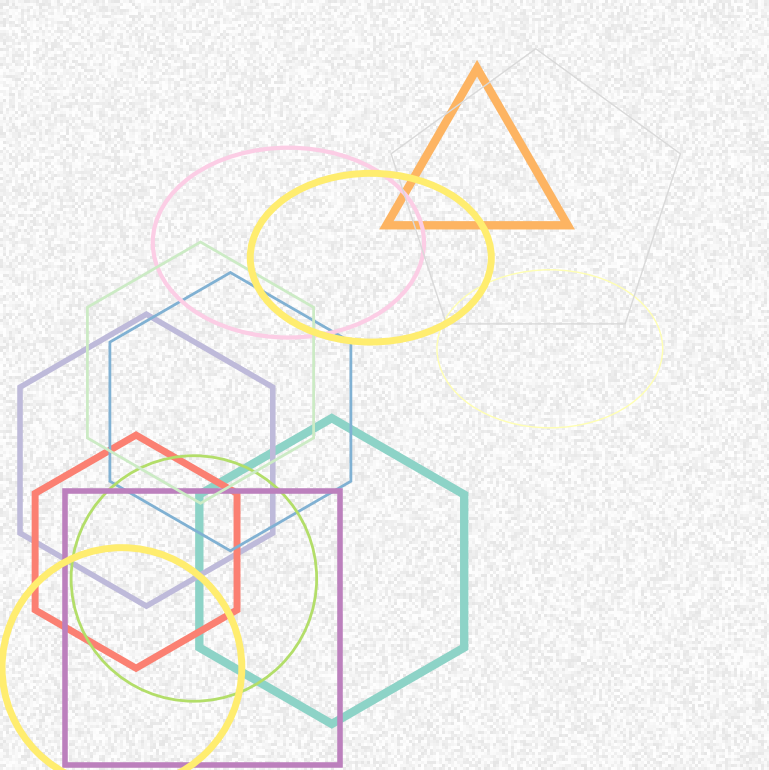[{"shape": "hexagon", "thickness": 3, "radius": 0.99, "center": [0.431, 0.258]}, {"shape": "oval", "thickness": 0.5, "radius": 0.73, "center": [0.714, 0.547]}, {"shape": "hexagon", "thickness": 2, "radius": 0.95, "center": [0.19, 0.402]}, {"shape": "hexagon", "thickness": 2.5, "radius": 0.76, "center": [0.177, 0.284]}, {"shape": "hexagon", "thickness": 1, "radius": 0.9, "center": [0.299, 0.465]}, {"shape": "triangle", "thickness": 3, "radius": 0.68, "center": [0.62, 0.775]}, {"shape": "circle", "thickness": 1, "radius": 0.8, "center": [0.252, 0.249]}, {"shape": "oval", "thickness": 1.5, "radius": 0.88, "center": [0.375, 0.685]}, {"shape": "pentagon", "thickness": 0.5, "radius": 0.99, "center": [0.696, 0.739]}, {"shape": "square", "thickness": 2, "radius": 0.89, "center": [0.263, 0.184]}, {"shape": "hexagon", "thickness": 1, "radius": 0.85, "center": [0.26, 0.516]}, {"shape": "oval", "thickness": 2.5, "radius": 0.78, "center": [0.482, 0.665]}, {"shape": "circle", "thickness": 2.5, "radius": 0.78, "center": [0.158, 0.133]}]